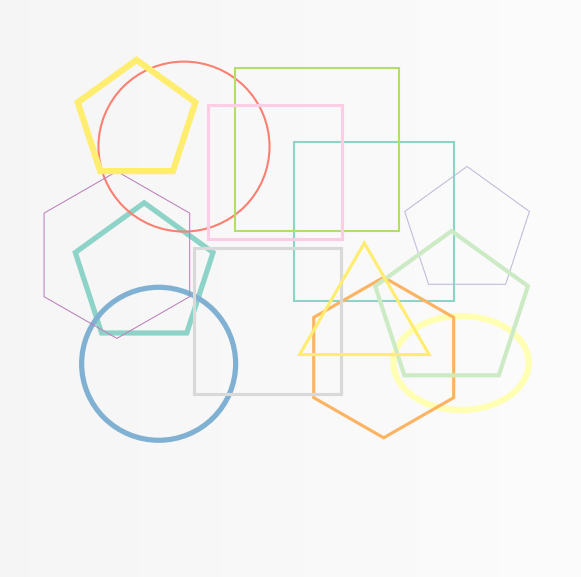[{"shape": "pentagon", "thickness": 2.5, "radius": 0.62, "center": [0.248, 0.523]}, {"shape": "square", "thickness": 1, "radius": 0.69, "center": [0.644, 0.616]}, {"shape": "oval", "thickness": 3, "radius": 0.58, "center": [0.793, 0.371]}, {"shape": "pentagon", "thickness": 0.5, "radius": 0.56, "center": [0.804, 0.598]}, {"shape": "circle", "thickness": 1, "radius": 0.74, "center": [0.317, 0.745]}, {"shape": "circle", "thickness": 2.5, "radius": 0.66, "center": [0.273, 0.369]}, {"shape": "hexagon", "thickness": 1.5, "radius": 0.7, "center": [0.66, 0.38]}, {"shape": "square", "thickness": 1, "radius": 0.71, "center": [0.546, 0.74]}, {"shape": "square", "thickness": 1.5, "radius": 0.58, "center": [0.473, 0.702]}, {"shape": "square", "thickness": 1.5, "radius": 0.63, "center": [0.46, 0.444]}, {"shape": "hexagon", "thickness": 0.5, "radius": 0.72, "center": [0.201, 0.558]}, {"shape": "pentagon", "thickness": 2, "radius": 0.69, "center": [0.777, 0.461]}, {"shape": "pentagon", "thickness": 3, "radius": 0.53, "center": [0.235, 0.789]}, {"shape": "triangle", "thickness": 1.5, "radius": 0.64, "center": [0.627, 0.45]}]